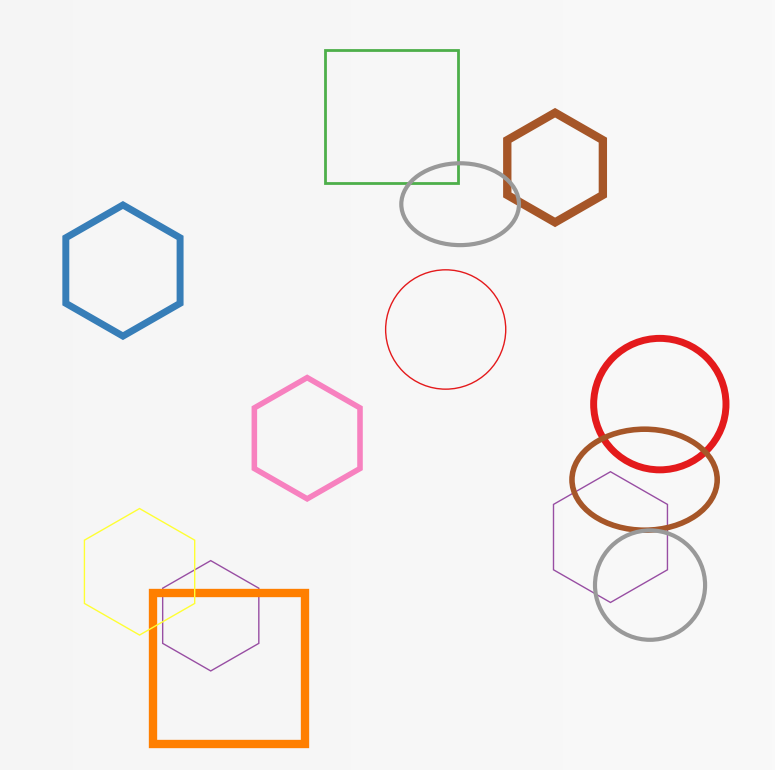[{"shape": "circle", "thickness": 2.5, "radius": 0.43, "center": [0.851, 0.475]}, {"shape": "circle", "thickness": 0.5, "radius": 0.39, "center": [0.575, 0.572]}, {"shape": "hexagon", "thickness": 2.5, "radius": 0.43, "center": [0.159, 0.649]}, {"shape": "square", "thickness": 1, "radius": 0.43, "center": [0.505, 0.848]}, {"shape": "hexagon", "thickness": 0.5, "radius": 0.36, "center": [0.272, 0.2]}, {"shape": "hexagon", "thickness": 0.5, "radius": 0.42, "center": [0.788, 0.302]}, {"shape": "square", "thickness": 3, "radius": 0.49, "center": [0.296, 0.132]}, {"shape": "hexagon", "thickness": 0.5, "radius": 0.41, "center": [0.18, 0.257]}, {"shape": "hexagon", "thickness": 3, "radius": 0.36, "center": [0.716, 0.782]}, {"shape": "oval", "thickness": 2, "radius": 0.47, "center": [0.832, 0.377]}, {"shape": "hexagon", "thickness": 2, "radius": 0.39, "center": [0.396, 0.431]}, {"shape": "circle", "thickness": 1.5, "radius": 0.36, "center": [0.839, 0.24]}, {"shape": "oval", "thickness": 1.5, "radius": 0.38, "center": [0.594, 0.735]}]